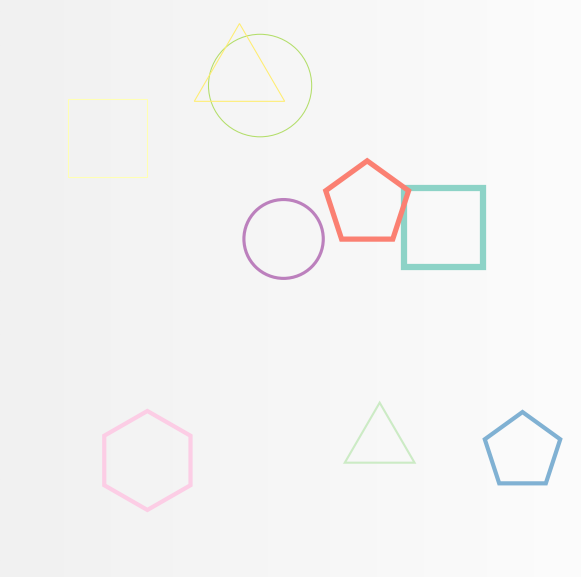[{"shape": "square", "thickness": 3, "radius": 0.34, "center": [0.763, 0.605]}, {"shape": "square", "thickness": 0.5, "radius": 0.34, "center": [0.185, 0.76]}, {"shape": "pentagon", "thickness": 2.5, "radius": 0.37, "center": [0.632, 0.646]}, {"shape": "pentagon", "thickness": 2, "radius": 0.34, "center": [0.899, 0.217]}, {"shape": "circle", "thickness": 0.5, "radius": 0.44, "center": [0.447, 0.851]}, {"shape": "hexagon", "thickness": 2, "radius": 0.43, "center": [0.254, 0.202]}, {"shape": "circle", "thickness": 1.5, "radius": 0.34, "center": [0.488, 0.585]}, {"shape": "triangle", "thickness": 1, "radius": 0.35, "center": [0.653, 0.233]}, {"shape": "triangle", "thickness": 0.5, "radius": 0.45, "center": [0.412, 0.869]}]